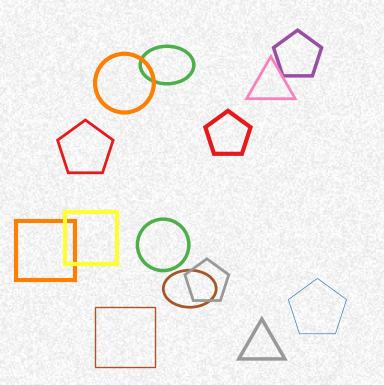[{"shape": "pentagon", "thickness": 2, "radius": 0.38, "center": [0.222, 0.613]}, {"shape": "pentagon", "thickness": 3, "radius": 0.31, "center": [0.592, 0.65]}, {"shape": "pentagon", "thickness": 0.5, "radius": 0.4, "center": [0.825, 0.197]}, {"shape": "circle", "thickness": 2.5, "radius": 0.33, "center": [0.424, 0.364]}, {"shape": "oval", "thickness": 2.5, "radius": 0.35, "center": [0.434, 0.831]}, {"shape": "pentagon", "thickness": 2.5, "radius": 0.33, "center": [0.773, 0.856]}, {"shape": "circle", "thickness": 3, "radius": 0.38, "center": [0.323, 0.784]}, {"shape": "square", "thickness": 3, "radius": 0.39, "center": [0.118, 0.349]}, {"shape": "square", "thickness": 3, "radius": 0.34, "center": [0.237, 0.382]}, {"shape": "oval", "thickness": 2, "radius": 0.34, "center": [0.493, 0.25]}, {"shape": "square", "thickness": 1, "radius": 0.39, "center": [0.325, 0.124]}, {"shape": "triangle", "thickness": 2, "radius": 0.36, "center": [0.704, 0.78]}, {"shape": "pentagon", "thickness": 2, "radius": 0.3, "center": [0.537, 0.268]}, {"shape": "triangle", "thickness": 2.5, "radius": 0.35, "center": [0.68, 0.102]}]